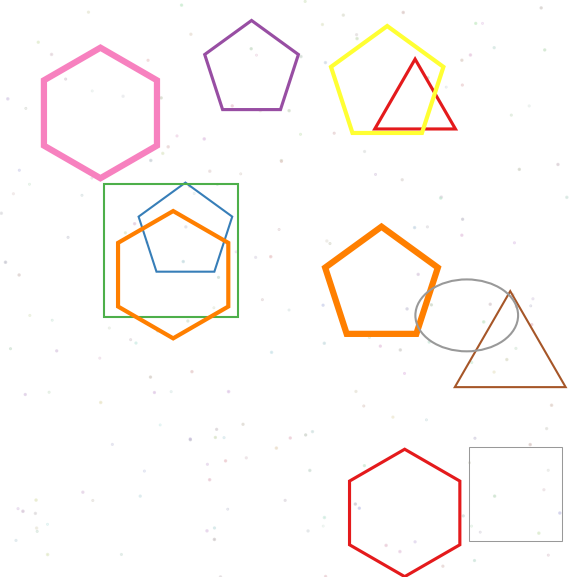[{"shape": "triangle", "thickness": 1.5, "radius": 0.4, "center": [0.719, 0.816]}, {"shape": "hexagon", "thickness": 1.5, "radius": 0.55, "center": [0.701, 0.111]}, {"shape": "pentagon", "thickness": 1, "radius": 0.43, "center": [0.321, 0.598]}, {"shape": "square", "thickness": 1, "radius": 0.58, "center": [0.296, 0.565]}, {"shape": "pentagon", "thickness": 1.5, "radius": 0.43, "center": [0.436, 0.878]}, {"shape": "pentagon", "thickness": 3, "radius": 0.51, "center": [0.661, 0.504]}, {"shape": "hexagon", "thickness": 2, "radius": 0.55, "center": [0.3, 0.523]}, {"shape": "pentagon", "thickness": 2, "radius": 0.51, "center": [0.67, 0.852]}, {"shape": "triangle", "thickness": 1, "radius": 0.55, "center": [0.884, 0.384]}, {"shape": "hexagon", "thickness": 3, "radius": 0.57, "center": [0.174, 0.804]}, {"shape": "oval", "thickness": 1, "radius": 0.44, "center": [0.808, 0.453]}, {"shape": "square", "thickness": 0.5, "radius": 0.4, "center": [0.892, 0.144]}]